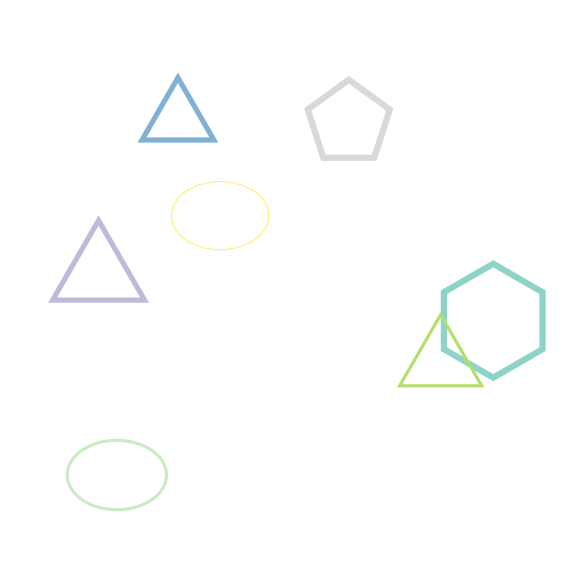[{"shape": "hexagon", "thickness": 3, "radius": 0.49, "center": [0.854, 0.444]}, {"shape": "triangle", "thickness": 2.5, "radius": 0.46, "center": [0.171, 0.525]}, {"shape": "triangle", "thickness": 2.5, "radius": 0.36, "center": [0.308, 0.793]}, {"shape": "triangle", "thickness": 1.5, "radius": 0.41, "center": [0.763, 0.372]}, {"shape": "pentagon", "thickness": 3, "radius": 0.37, "center": [0.604, 0.786]}, {"shape": "oval", "thickness": 1.5, "radius": 0.43, "center": [0.202, 0.177]}, {"shape": "oval", "thickness": 0.5, "radius": 0.42, "center": [0.381, 0.626]}]